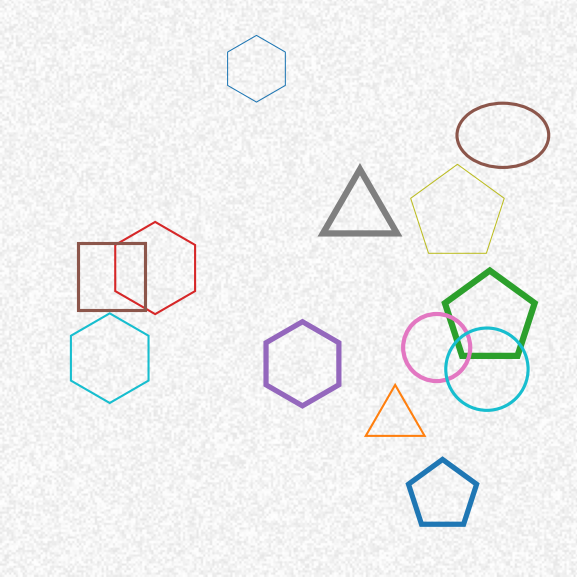[{"shape": "hexagon", "thickness": 0.5, "radius": 0.29, "center": [0.444, 0.88]}, {"shape": "pentagon", "thickness": 2.5, "radius": 0.31, "center": [0.766, 0.142]}, {"shape": "triangle", "thickness": 1, "radius": 0.29, "center": [0.684, 0.274]}, {"shape": "pentagon", "thickness": 3, "radius": 0.41, "center": [0.848, 0.449]}, {"shape": "hexagon", "thickness": 1, "radius": 0.4, "center": [0.269, 0.535]}, {"shape": "hexagon", "thickness": 2.5, "radius": 0.36, "center": [0.524, 0.369]}, {"shape": "square", "thickness": 1.5, "radius": 0.29, "center": [0.192, 0.52]}, {"shape": "oval", "thickness": 1.5, "radius": 0.4, "center": [0.871, 0.765]}, {"shape": "circle", "thickness": 2, "radius": 0.29, "center": [0.756, 0.397]}, {"shape": "triangle", "thickness": 3, "radius": 0.37, "center": [0.623, 0.632]}, {"shape": "pentagon", "thickness": 0.5, "radius": 0.43, "center": [0.792, 0.629]}, {"shape": "hexagon", "thickness": 1, "radius": 0.39, "center": [0.19, 0.379]}, {"shape": "circle", "thickness": 1.5, "radius": 0.36, "center": [0.843, 0.36]}]